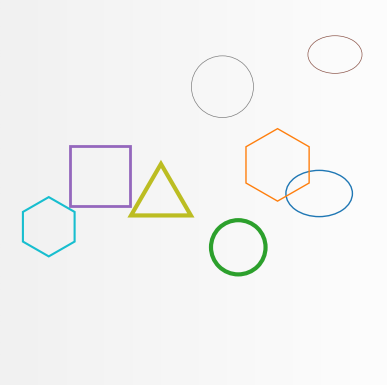[{"shape": "oval", "thickness": 1, "radius": 0.43, "center": [0.824, 0.497]}, {"shape": "hexagon", "thickness": 1, "radius": 0.47, "center": [0.716, 0.572]}, {"shape": "circle", "thickness": 3, "radius": 0.35, "center": [0.615, 0.358]}, {"shape": "square", "thickness": 2, "radius": 0.39, "center": [0.258, 0.543]}, {"shape": "oval", "thickness": 0.5, "radius": 0.35, "center": [0.864, 0.858]}, {"shape": "circle", "thickness": 0.5, "radius": 0.4, "center": [0.574, 0.775]}, {"shape": "triangle", "thickness": 3, "radius": 0.45, "center": [0.415, 0.485]}, {"shape": "hexagon", "thickness": 1.5, "radius": 0.39, "center": [0.126, 0.411]}]